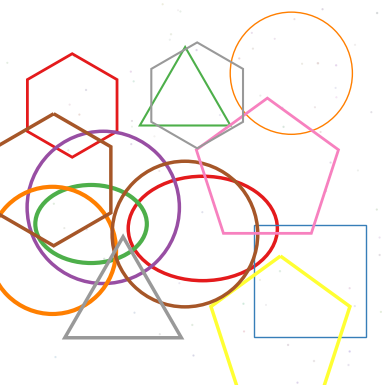[{"shape": "hexagon", "thickness": 2, "radius": 0.67, "center": [0.188, 0.726]}, {"shape": "oval", "thickness": 2.5, "radius": 0.97, "center": [0.527, 0.407]}, {"shape": "square", "thickness": 1, "radius": 0.73, "center": [0.806, 0.271]}, {"shape": "triangle", "thickness": 1.5, "radius": 0.68, "center": [0.481, 0.742]}, {"shape": "oval", "thickness": 3, "radius": 0.72, "center": [0.237, 0.418]}, {"shape": "circle", "thickness": 2.5, "radius": 0.99, "center": [0.268, 0.461]}, {"shape": "circle", "thickness": 1, "radius": 0.79, "center": [0.757, 0.81]}, {"shape": "circle", "thickness": 3, "radius": 0.83, "center": [0.136, 0.35]}, {"shape": "pentagon", "thickness": 2.5, "radius": 0.95, "center": [0.728, 0.145]}, {"shape": "circle", "thickness": 2.5, "radius": 0.95, "center": [0.48, 0.392]}, {"shape": "hexagon", "thickness": 2.5, "radius": 0.86, "center": [0.139, 0.533]}, {"shape": "pentagon", "thickness": 2, "radius": 0.97, "center": [0.695, 0.551]}, {"shape": "hexagon", "thickness": 1.5, "radius": 0.69, "center": [0.512, 0.752]}, {"shape": "triangle", "thickness": 2.5, "radius": 0.87, "center": [0.32, 0.21]}]